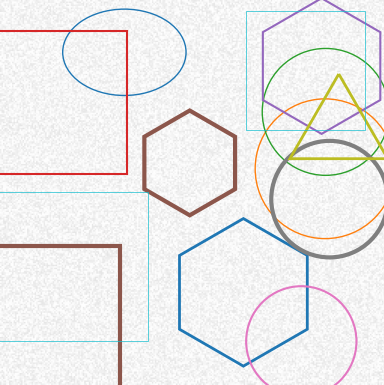[{"shape": "hexagon", "thickness": 2, "radius": 0.96, "center": [0.632, 0.241]}, {"shape": "oval", "thickness": 1, "radius": 0.8, "center": [0.323, 0.864]}, {"shape": "circle", "thickness": 1, "radius": 0.91, "center": [0.844, 0.562]}, {"shape": "circle", "thickness": 1, "radius": 0.82, "center": [0.846, 0.709]}, {"shape": "square", "thickness": 1.5, "radius": 0.93, "center": [0.145, 0.733]}, {"shape": "hexagon", "thickness": 1.5, "radius": 0.88, "center": [0.835, 0.828]}, {"shape": "hexagon", "thickness": 3, "radius": 0.68, "center": [0.493, 0.577]}, {"shape": "square", "thickness": 3, "radius": 0.92, "center": [0.127, 0.178]}, {"shape": "circle", "thickness": 1.5, "radius": 0.72, "center": [0.783, 0.113]}, {"shape": "circle", "thickness": 3, "radius": 0.76, "center": [0.856, 0.483]}, {"shape": "triangle", "thickness": 2, "radius": 0.73, "center": [0.88, 0.661]}, {"shape": "square", "thickness": 0.5, "radius": 0.77, "center": [0.792, 0.817]}, {"shape": "square", "thickness": 0.5, "radius": 0.97, "center": [0.191, 0.308]}]